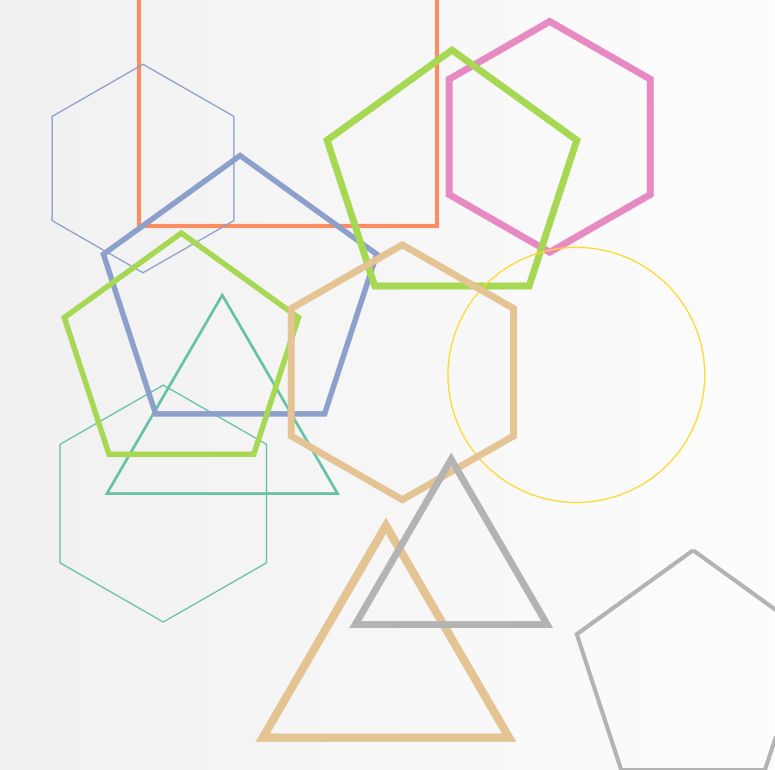[{"shape": "hexagon", "thickness": 0.5, "radius": 0.77, "center": [0.211, 0.346]}, {"shape": "triangle", "thickness": 1, "radius": 0.86, "center": [0.287, 0.445]}, {"shape": "square", "thickness": 1.5, "radius": 0.96, "center": [0.371, 0.899]}, {"shape": "pentagon", "thickness": 2, "radius": 0.93, "center": [0.31, 0.613]}, {"shape": "hexagon", "thickness": 0.5, "radius": 0.68, "center": [0.185, 0.781]}, {"shape": "hexagon", "thickness": 2.5, "radius": 0.75, "center": [0.709, 0.822]}, {"shape": "pentagon", "thickness": 2.5, "radius": 0.85, "center": [0.583, 0.766]}, {"shape": "pentagon", "thickness": 2, "radius": 0.79, "center": [0.234, 0.539]}, {"shape": "circle", "thickness": 0.5, "radius": 0.83, "center": [0.744, 0.513]}, {"shape": "triangle", "thickness": 3, "radius": 0.92, "center": [0.498, 0.134]}, {"shape": "hexagon", "thickness": 2.5, "radius": 0.83, "center": [0.519, 0.517]}, {"shape": "triangle", "thickness": 2.5, "radius": 0.72, "center": [0.582, 0.26]}, {"shape": "pentagon", "thickness": 1.5, "radius": 0.79, "center": [0.894, 0.128]}]